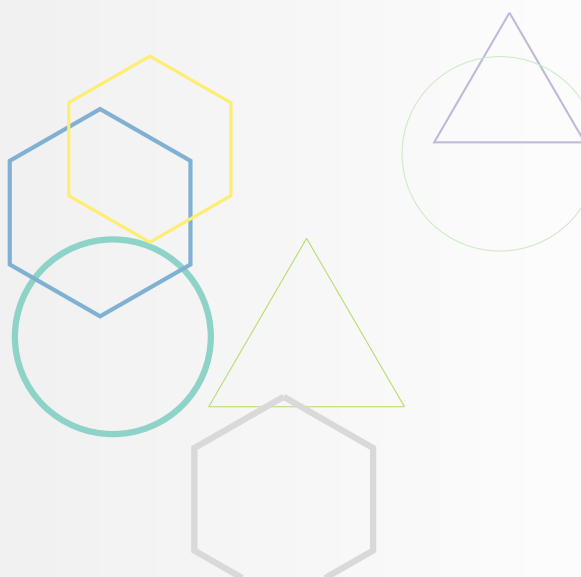[{"shape": "circle", "thickness": 3, "radius": 0.84, "center": [0.194, 0.416]}, {"shape": "triangle", "thickness": 1, "radius": 0.75, "center": [0.877, 0.827]}, {"shape": "hexagon", "thickness": 2, "radius": 0.9, "center": [0.172, 0.631]}, {"shape": "triangle", "thickness": 0.5, "radius": 0.97, "center": [0.527, 0.392]}, {"shape": "hexagon", "thickness": 3, "radius": 0.89, "center": [0.488, 0.135]}, {"shape": "circle", "thickness": 0.5, "radius": 0.84, "center": [0.86, 0.733]}, {"shape": "hexagon", "thickness": 1.5, "radius": 0.81, "center": [0.258, 0.741]}]